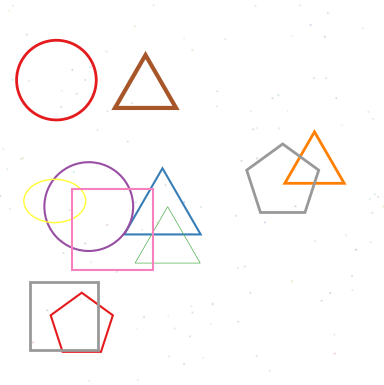[{"shape": "pentagon", "thickness": 1.5, "radius": 0.42, "center": [0.212, 0.155]}, {"shape": "circle", "thickness": 2, "radius": 0.52, "center": [0.147, 0.792]}, {"shape": "triangle", "thickness": 1.5, "radius": 0.57, "center": [0.422, 0.448]}, {"shape": "triangle", "thickness": 0.5, "radius": 0.49, "center": [0.435, 0.366]}, {"shape": "circle", "thickness": 1.5, "radius": 0.58, "center": [0.231, 0.463]}, {"shape": "triangle", "thickness": 2, "radius": 0.45, "center": [0.817, 0.568]}, {"shape": "oval", "thickness": 1, "radius": 0.4, "center": [0.142, 0.478]}, {"shape": "triangle", "thickness": 3, "radius": 0.46, "center": [0.378, 0.765]}, {"shape": "square", "thickness": 1.5, "radius": 0.53, "center": [0.292, 0.405]}, {"shape": "square", "thickness": 2, "radius": 0.44, "center": [0.166, 0.179]}, {"shape": "pentagon", "thickness": 2, "radius": 0.49, "center": [0.734, 0.528]}]